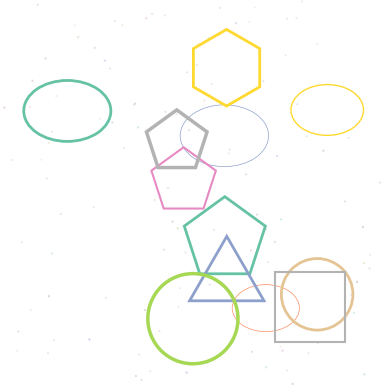[{"shape": "oval", "thickness": 2, "radius": 0.57, "center": [0.175, 0.712]}, {"shape": "pentagon", "thickness": 2, "radius": 0.55, "center": [0.584, 0.378]}, {"shape": "oval", "thickness": 0.5, "radius": 0.44, "center": [0.69, 0.2]}, {"shape": "oval", "thickness": 0.5, "radius": 0.57, "center": [0.583, 0.647]}, {"shape": "triangle", "thickness": 2, "radius": 0.56, "center": [0.589, 0.274]}, {"shape": "pentagon", "thickness": 1.5, "radius": 0.44, "center": [0.477, 0.53]}, {"shape": "circle", "thickness": 2.5, "radius": 0.59, "center": [0.501, 0.172]}, {"shape": "hexagon", "thickness": 2, "radius": 0.5, "center": [0.588, 0.824]}, {"shape": "oval", "thickness": 1, "radius": 0.47, "center": [0.85, 0.714]}, {"shape": "circle", "thickness": 2, "radius": 0.46, "center": [0.824, 0.236]}, {"shape": "square", "thickness": 1.5, "radius": 0.45, "center": [0.805, 0.201]}, {"shape": "pentagon", "thickness": 2.5, "radius": 0.41, "center": [0.459, 0.632]}]